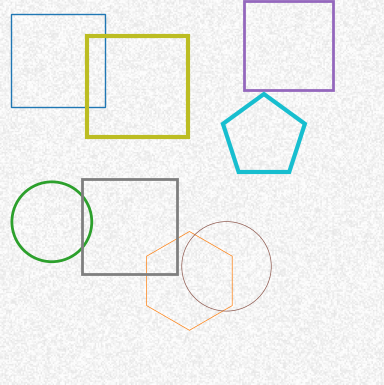[{"shape": "square", "thickness": 1, "radius": 0.61, "center": [0.151, 0.843]}, {"shape": "hexagon", "thickness": 0.5, "radius": 0.64, "center": [0.492, 0.27]}, {"shape": "circle", "thickness": 2, "radius": 0.52, "center": [0.135, 0.424]}, {"shape": "square", "thickness": 2, "radius": 0.58, "center": [0.75, 0.881]}, {"shape": "circle", "thickness": 0.5, "radius": 0.58, "center": [0.588, 0.308]}, {"shape": "square", "thickness": 2, "radius": 0.62, "center": [0.336, 0.412]}, {"shape": "square", "thickness": 3, "radius": 0.65, "center": [0.357, 0.775]}, {"shape": "pentagon", "thickness": 3, "radius": 0.56, "center": [0.685, 0.644]}]